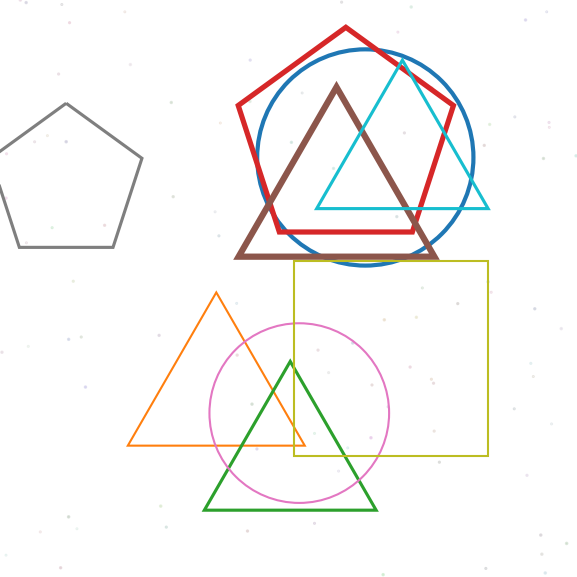[{"shape": "circle", "thickness": 2, "radius": 0.94, "center": [0.633, 0.726]}, {"shape": "triangle", "thickness": 1, "radius": 0.88, "center": [0.375, 0.316]}, {"shape": "triangle", "thickness": 1.5, "radius": 0.86, "center": [0.503, 0.202]}, {"shape": "pentagon", "thickness": 2.5, "radius": 0.98, "center": [0.599, 0.756]}, {"shape": "triangle", "thickness": 3, "radius": 0.98, "center": [0.583, 0.653]}, {"shape": "circle", "thickness": 1, "radius": 0.78, "center": [0.518, 0.284]}, {"shape": "pentagon", "thickness": 1.5, "radius": 0.69, "center": [0.115, 0.682]}, {"shape": "square", "thickness": 1, "radius": 0.84, "center": [0.677, 0.379]}, {"shape": "triangle", "thickness": 1.5, "radius": 0.86, "center": [0.697, 0.724]}]